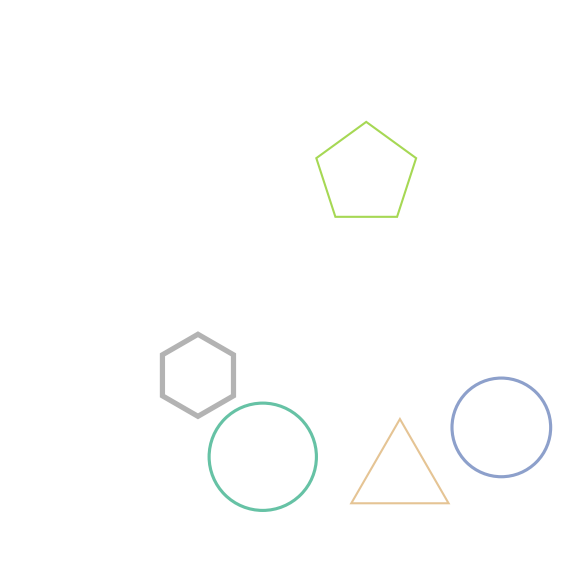[{"shape": "circle", "thickness": 1.5, "radius": 0.46, "center": [0.455, 0.208]}, {"shape": "circle", "thickness": 1.5, "radius": 0.43, "center": [0.868, 0.259]}, {"shape": "pentagon", "thickness": 1, "radius": 0.45, "center": [0.634, 0.697]}, {"shape": "triangle", "thickness": 1, "radius": 0.49, "center": [0.693, 0.176]}, {"shape": "hexagon", "thickness": 2.5, "radius": 0.36, "center": [0.343, 0.349]}]